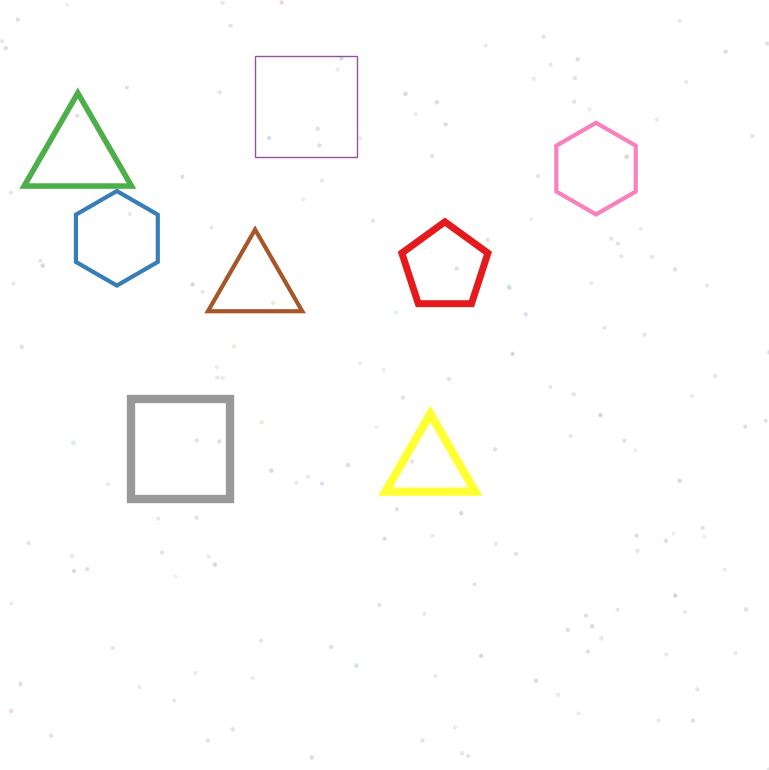[{"shape": "pentagon", "thickness": 2.5, "radius": 0.29, "center": [0.578, 0.653]}, {"shape": "hexagon", "thickness": 1.5, "radius": 0.31, "center": [0.152, 0.691]}, {"shape": "triangle", "thickness": 2, "radius": 0.4, "center": [0.101, 0.799]}, {"shape": "square", "thickness": 0.5, "radius": 0.33, "center": [0.398, 0.861]}, {"shape": "triangle", "thickness": 3, "radius": 0.34, "center": [0.559, 0.395]}, {"shape": "triangle", "thickness": 1.5, "radius": 0.35, "center": [0.331, 0.631]}, {"shape": "hexagon", "thickness": 1.5, "radius": 0.3, "center": [0.774, 0.781]}, {"shape": "square", "thickness": 3, "radius": 0.32, "center": [0.235, 0.417]}]